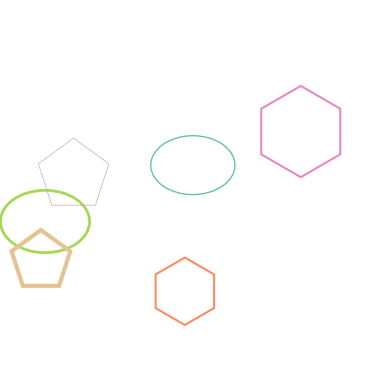[{"shape": "oval", "thickness": 1, "radius": 0.55, "center": [0.501, 0.571]}, {"shape": "hexagon", "thickness": 1.5, "radius": 0.44, "center": [0.48, 0.244]}, {"shape": "hexagon", "thickness": 1.5, "radius": 0.59, "center": [0.781, 0.658]}, {"shape": "oval", "thickness": 2, "radius": 0.58, "center": [0.117, 0.425]}, {"shape": "pentagon", "thickness": 3, "radius": 0.4, "center": [0.106, 0.323]}, {"shape": "pentagon", "thickness": 0.5, "radius": 0.48, "center": [0.191, 0.545]}]